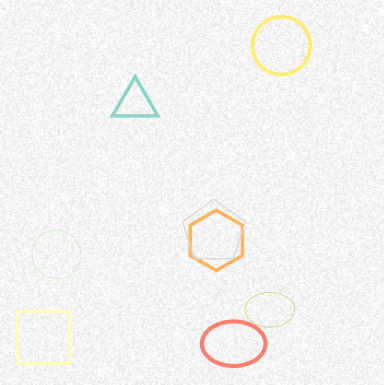[{"shape": "triangle", "thickness": 2.5, "radius": 0.34, "center": [0.351, 0.733]}, {"shape": "square", "thickness": 2, "radius": 0.34, "center": [0.111, 0.124]}, {"shape": "oval", "thickness": 3, "radius": 0.41, "center": [0.607, 0.107]}, {"shape": "hexagon", "thickness": 2.5, "radius": 0.39, "center": [0.562, 0.376]}, {"shape": "oval", "thickness": 0.5, "radius": 0.32, "center": [0.701, 0.195]}, {"shape": "pentagon", "thickness": 1, "radius": 0.43, "center": [0.556, 0.397]}, {"shape": "circle", "thickness": 0.5, "radius": 0.32, "center": [0.147, 0.339]}, {"shape": "circle", "thickness": 2.5, "radius": 0.38, "center": [0.731, 0.882]}]